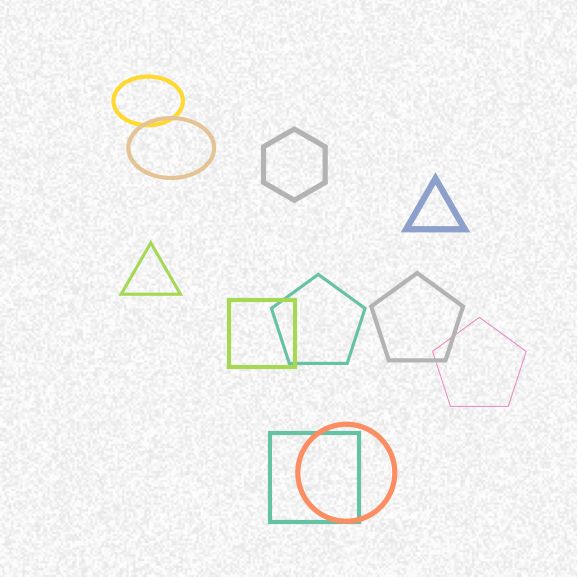[{"shape": "square", "thickness": 2, "radius": 0.38, "center": [0.545, 0.172]}, {"shape": "pentagon", "thickness": 1.5, "radius": 0.43, "center": [0.551, 0.439]}, {"shape": "circle", "thickness": 2.5, "radius": 0.42, "center": [0.6, 0.181]}, {"shape": "triangle", "thickness": 3, "radius": 0.29, "center": [0.754, 0.631]}, {"shape": "pentagon", "thickness": 0.5, "radius": 0.43, "center": [0.83, 0.364]}, {"shape": "triangle", "thickness": 1.5, "radius": 0.3, "center": [0.261, 0.519]}, {"shape": "square", "thickness": 2, "radius": 0.29, "center": [0.454, 0.422]}, {"shape": "oval", "thickness": 2, "radius": 0.3, "center": [0.257, 0.824]}, {"shape": "oval", "thickness": 2, "radius": 0.37, "center": [0.297, 0.743]}, {"shape": "pentagon", "thickness": 2, "radius": 0.42, "center": [0.722, 0.443]}, {"shape": "hexagon", "thickness": 2.5, "radius": 0.31, "center": [0.51, 0.714]}]